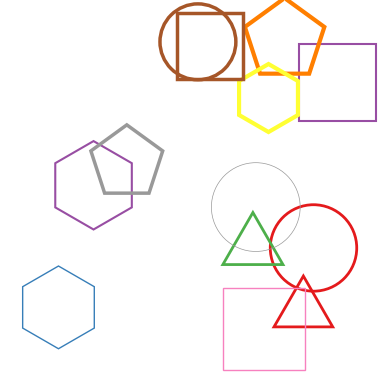[{"shape": "circle", "thickness": 2, "radius": 0.56, "center": [0.814, 0.356]}, {"shape": "triangle", "thickness": 2, "radius": 0.44, "center": [0.788, 0.195]}, {"shape": "hexagon", "thickness": 1, "radius": 0.54, "center": [0.152, 0.202]}, {"shape": "triangle", "thickness": 2, "radius": 0.45, "center": [0.657, 0.358]}, {"shape": "square", "thickness": 1.5, "radius": 0.5, "center": [0.876, 0.786]}, {"shape": "hexagon", "thickness": 1.5, "radius": 0.57, "center": [0.243, 0.519]}, {"shape": "pentagon", "thickness": 3, "radius": 0.54, "center": [0.739, 0.896]}, {"shape": "hexagon", "thickness": 3, "radius": 0.44, "center": [0.697, 0.745]}, {"shape": "circle", "thickness": 2.5, "radius": 0.49, "center": [0.514, 0.891]}, {"shape": "square", "thickness": 2.5, "radius": 0.43, "center": [0.546, 0.881]}, {"shape": "square", "thickness": 1, "radius": 0.53, "center": [0.685, 0.146]}, {"shape": "pentagon", "thickness": 2.5, "radius": 0.49, "center": [0.329, 0.578]}, {"shape": "circle", "thickness": 0.5, "radius": 0.58, "center": [0.664, 0.462]}]